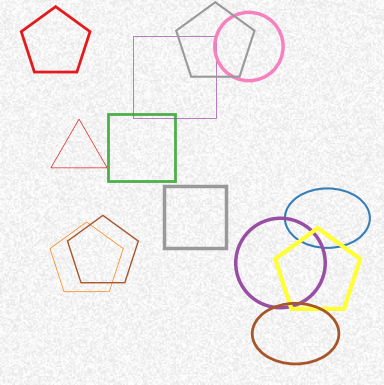[{"shape": "triangle", "thickness": 0.5, "radius": 0.42, "center": [0.205, 0.606]}, {"shape": "pentagon", "thickness": 2, "radius": 0.47, "center": [0.145, 0.889]}, {"shape": "oval", "thickness": 1.5, "radius": 0.55, "center": [0.85, 0.433]}, {"shape": "square", "thickness": 2, "radius": 0.44, "center": [0.368, 0.617]}, {"shape": "circle", "thickness": 2.5, "radius": 0.58, "center": [0.729, 0.317]}, {"shape": "square", "thickness": 0.5, "radius": 0.54, "center": [0.452, 0.8]}, {"shape": "pentagon", "thickness": 0.5, "radius": 0.5, "center": [0.225, 0.323]}, {"shape": "pentagon", "thickness": 3, "radius": 0.58, "center": [0.825, 0.292]}, {"shape": "oval", "thickness": 2, "radius": 0.56, "center": [0.768, 0.133]}, {"shape": "pentagon", "thickness": 1, "radius": 0.48, "center": [0.267, 0.344]}, {"shape": "circle", "thickness": 2.5, "radius": 0.44, "center": [0.647, 0.879]}, {"shape": "pentagon", "thickness": 1.5, "radius": 0.53, "center": [0.559, 0.887]}, {"shape": "square", "thickness": 2.5, "radius": 0.4, "center": [0.508, 0.437]}]